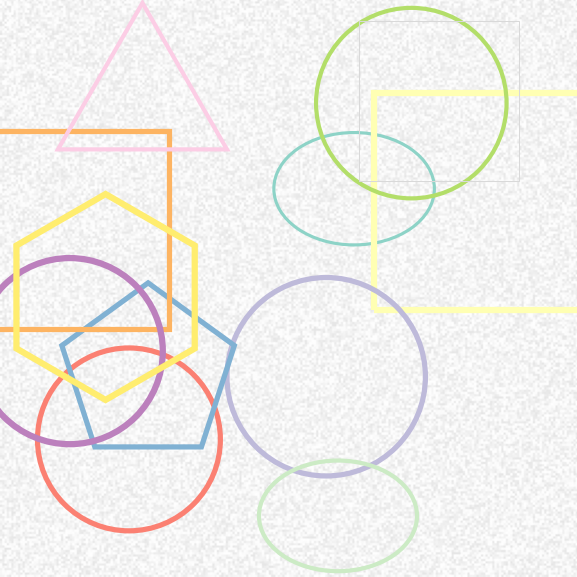[{"shape": "oval", "thickness": 1.5, "radius": 0.69, "center": [0.613, 0.672]}, {"shape": "square", "thickness": 3, "radius": 0.94, "center": [0.836, 0.65]}, {"shape": "circle", "thickness": 2.5, "radius": 0.86, "center": [0.565, 0.347]}, {"shape": "circle", "thickness": 2.5, "radius": 0.79, "center": [0.223, 0.238]}, {"shape": "pentagon", "thickness": 2.5, "radius": 0.79, "center": [0.256, 0.352]}, {"shape": "square", "thickness": 2.5, "radius": 0.86, "center": [0.122, 0.601]}, {"shape": "circle", "thickness": 2, "radius": 0.82, "center": [0.712, 0.821]}, {"shape": "triangle", "thickness": 2, "radius": 0.84, "center": [0.247, 0.825]}, {"shape": "square", "thickness": 0.5, "radius": 0.69, "center": [0.761, 0.825]}, {"shape": "circle", "thickness": 3, "radius": 0.81, "center": [0.121, 0.391]}, {"shape": "oval", "thickness": 2, "radius": 0.68, "center": [0.585, 0.106]}, {"shape": "hexagon", "thickness": 3, "radius": 0.89, "center": [0.183, 0.485]}]